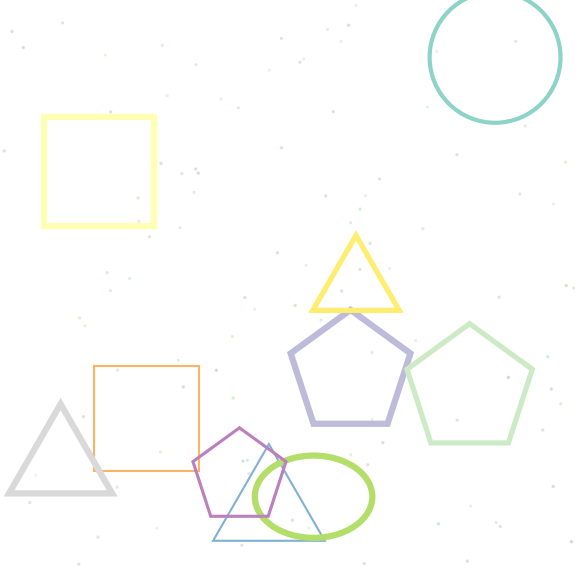[{"shape": "circle", "thickness": 2, "radius": 0.57, "center": [0.857, 0.9]}, {"shape": "square", "thickness": 3, "radius": 0.47, "center": [0.172, 0.702]}, {"shape": "pentagon", "thickness": 3, "radius": 0.55, "center": [0.607, 0.354]}, {"shape": "triangle", "thickness": 1, "radius": 0.56, "center": [0.466, 0.119]}, {"shape": "square", "thickness": 1, "radius": 0.45, "center": [0.254, 0.274]}, {"shape": "oval", "thickness": 3, "radius": 0.51, "center": [0.543, 0.139]}, {"shape": "triangle", "thickness": 3, "radius": 0.52, "center": [0.105, 0.196]}, {"shape": "pentagon", "thickness": 1.5, "radius": 0.42, "center": [0.415, 0.174]}, {"shape": "pentagon", "thickness": 2.5, "radius": 0.57, "center": [0.813, 0.324]}, {"shape": "triangle", "thickness": 2.5, "radius": 0.43, "center": [0.616, 0.505]}]